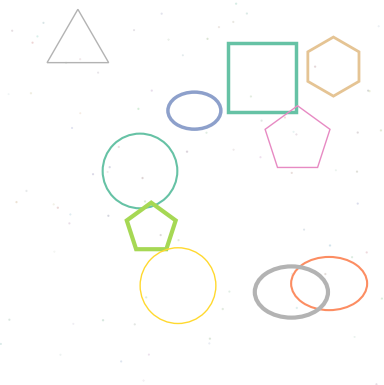[{"shape": "circle", "thickness": 1.5, "radius": 0.48, "center": [0.364, 0.556]}, {"shape": "square", "thickness": 2.5, "radius": 0.45, "center": [0.68, 0.799]}, {"shape": "oval", "thickness": 1.5, "radius": 0.49, "center": [0.855, 0.264]}, {"shape": "oval", "thickness": 2.5, "radius": 0.34, "center": [0.505, 0.713]}, {"shape": "pentagon", "thickness": 1, "radius": 0.44, "center": [0.773, 0.637]}, {"shape": "pentagon", "thickness": 3, "radius": 0.33, "center": [0.393, 0.407]}, {"shape": "circle", "thickness": 1, "radius": 0.49, "center": [0.462, 0.258]}, {"shape": "hexagon", "thickness": 2, "radius": 0.38, "center": [0.866, 0.827]}, {"shape": "triangle", "thickness": 1, "radius": 0.46, "center": [0.202, 0.883]}, {"shape": "oval", "thickness": 3, "radius": 0.48, "center": [0.757, 0.242]}]